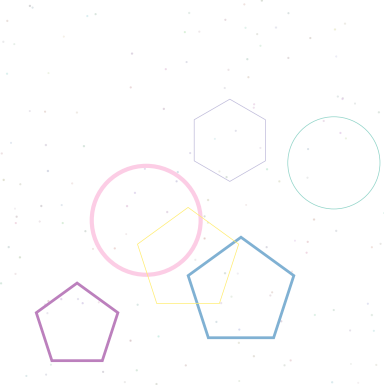[{"shape": "circle", "thickness": 0.5, "radius": 0.6, "center": [0.867, 0.577]}, {"shape": "hexagon", "thickness": 0.5, "radius": 0.53, "center": [0.597, 0.636]}, {"shape": "pentagon", "thickness": 2, "radius": 0.72, "center": [0.626, 0.239]}, {"shape": "circle", "thickness": 3, "radius": 0.71, "center": [0.38, 0.428]}, {"shape": "pentagon", "thickness": 2, "radius": 0.56, "center": [0.2, 0.153]}, {"shape": "pentagon", "thickness": 0.5, "radius": 0.69, "center": [0.489, 0.323]}]